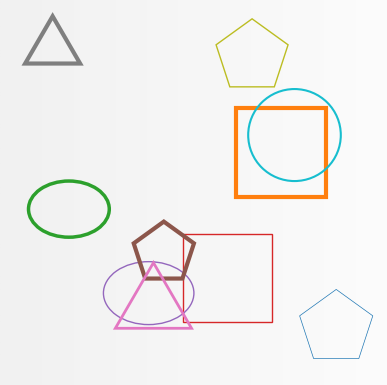[{"shape": "pentagon", "thickness": 0.5, "radius": 0.5, "center": [0.868, 0.149]}, {"shape": "square", "thickness": 3, "radius": 0.58, "center": [0.725, 0.604]}, {"shape": "oval", "thickness": 2.5, "radius": 0.52, "center": [0.178, 0.457]}, {"shape": "square", "thickness": 1, "radius": 0.57, "center": [0.588, 0.277]}, {"shape": "oval", "thickness": 1, "radius": 0.58, "center": [0.384, 0.239]}, {"shape": "pentagon", "thickness": 3, "radius": 0.41, "center": [0.423, 0.343]}, {"shape": "triangle", "thickness": 2, "radius": 0.57, "center": [0.396, 0.204]}, {"shape": "triangle", "thickness": 3, "radius": 0.41, "center": [0.136, 0.876]}, {"shape": "pentagon", "thickness": 1, "radius": 0.49, "center": [0.651, 0.853]}, {"shape": "circle", "thickness": 1.5, "radius": 0.6, "center": [0.76, 0.649]}]